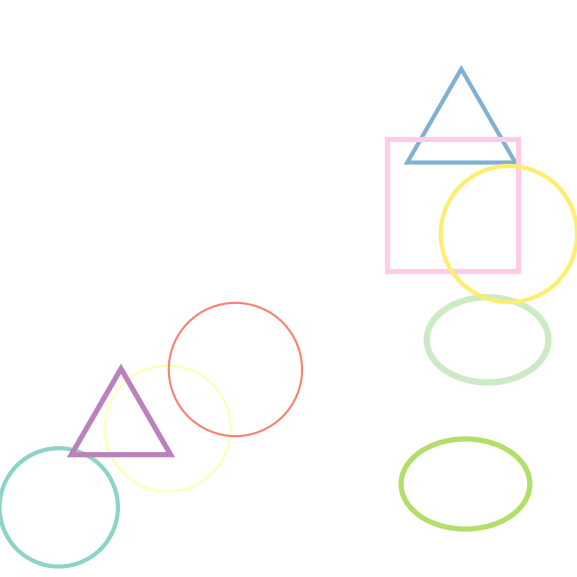[{"shape": "circle", "thickness": 2, "radius": 0.51, "center": [0.102, 0.121]}, {"shape": "circle", "thickness": 1, "radius": 0.55, "center": [0.29, 0.257]}, {"shape": "circle", "thickness": 1, "radius": 0.58, "center": [0.408, 0.359]}, {"shape": "triangle", "thickness": 2, "radius": 0.54, "center": [0.799, 0.772]}, {"shape": "oval", "thickness": 2.5, "radius": 0.56, "center": [0.806, 0.161]}, {"shape": "square", "thickness": 2.5, "radius": 0.57, "center": [0.783, 0.644]}, {"shape": "triangle", "thickness": 2.5, "radius": 0.5, "center": [0.209, 0.261]}, {"shape": "oval", "thickness": 3, "radius": 0.53, "center": [0.844, 0.411]}, {"shape": "circle", "thickness": 2, "radius": 0.59, "center": [0.881, 0.594]}]